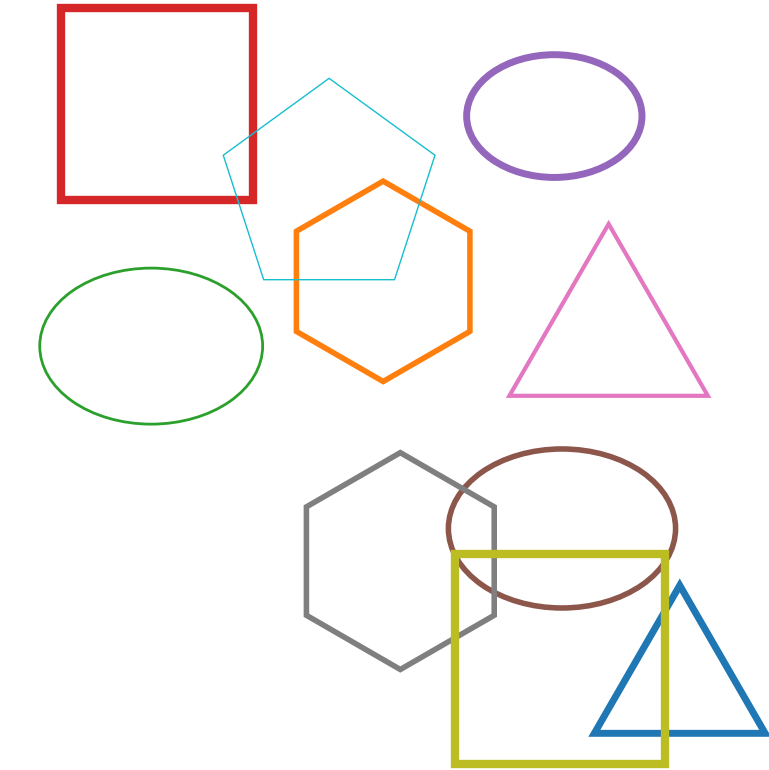[{"shape": "triangle", "thickness": 2.5, "radius": 0.64, "center": [0.883, 0.112]}, {"shape": "hexagon", "thickness": 2, "radius": 0.65, "center": [0.498, 0.635]}, {"shape": "oval", "thickness": 1, "radius": 0.72, "center": [0.196, 0.55]}, {"shape": "square", "thickness": 3, "radius": 0.62, "center": [0.204, 0.865]}, {"shape": "oval", "thickness": 2.5, "radius": 0.57, "center": [0.72, 0.849]}, {"shape": "oval", "thickness": 2, "radius": 0.74, "center": [0.73, 0.314]}, {"shape": "triangle", "thickness": 1.5, "radius": 0.74, "center": [0.79, 0.56]}, {"shape": "hexagon", "thickness": 2, "radius": 0.7, "center": [0.52, 0.271]}, {"shape": "square", "thickness": 3, "radius": 0.68, "center": [0.727, 0.145]}, {"shape": "pentagon", "thickness": 0.5, "radius": 0.72, "center": [0.427, 0.754]}]